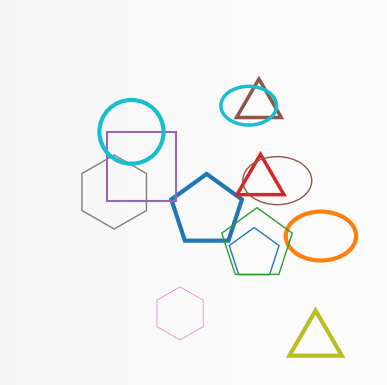[{"shape": "pentagon", "thickness": 1, "radius": 0.34, "center": [0.656, 0.341]}, {"shape": "pentagon", "thickness": 3, "radius": 0.48, "center": [0.533, 0.452]}, {"shape": "oval", "thickness": 3, "radius": 0.45, "center": [0.828, 0.387]}, {"shape": "pentagon", "thickness": 1, "radius": 0.48, "center": [0.663, 0.365]}, {"shape": "triangle", "thickness": 2.5, "radius": 0.35, "center": [0.672, 0.529]}, {"shape": "square", "thickness": 1.5, "radius": 0.45, "center": [0.365, 0.568]}, {"shape": "triangle", "thickness": 2.5, "radius": 0.33, "center": [0.668, 0.728]}, {"shape": "oval", "thickness": 1, "radius": 0.45, "center": [0.716, 0.531]}, {"shape": "hexagon", "thickness": 0.5, "radius": 0.34, "center": [0.465, 0.186]}, {"shape": "hexagon", "thickness": 1, "radius": 0.48, "center": [0.295, 0.501]}, {"shape": "triangle", "thickness": 3, "radius": 0.39, "center": [0.814, 0.115]}, {"shape": "circle", "thickness": 3, "radius": 0.41, "center": [0.339, 0.658]}, {"shape": "oval", "thickness": 2.5, "radius": 0.36, "center": [0.642, 0.725]}]